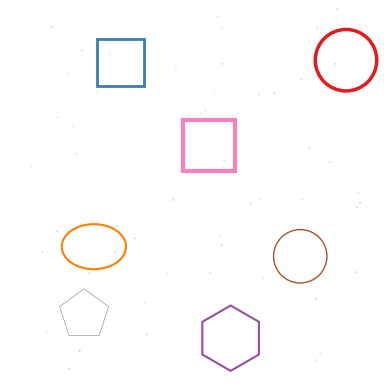[{"shape": "circle", "thickness": 2.5, "radius": 0.4, "center": [0.899, 0.844]}, {"shape": "square", "thickness": 2, "radius": 0.3, "center": [0.313, 0.837]}, {"shape": "hexagon", "thickness": 1.5, "radius": 0.42, "center": [0.599, 0.122]}, {"shape": "oval", "thickness": 1.5, "radius": 0.42, "center": [0.244, 0.359]}, {"shape": "circle", "thickness": 1, "radius": 0.35, "center": [0.78, 0.334]}, {"shape": "square", "thickness": 3, "radius": 0.34, "center": [0.544, 0.622]}, {"shape": "pentagon", "thickness": 0.5, "radius": 0.33, "center": [0.218, 0.183]}]